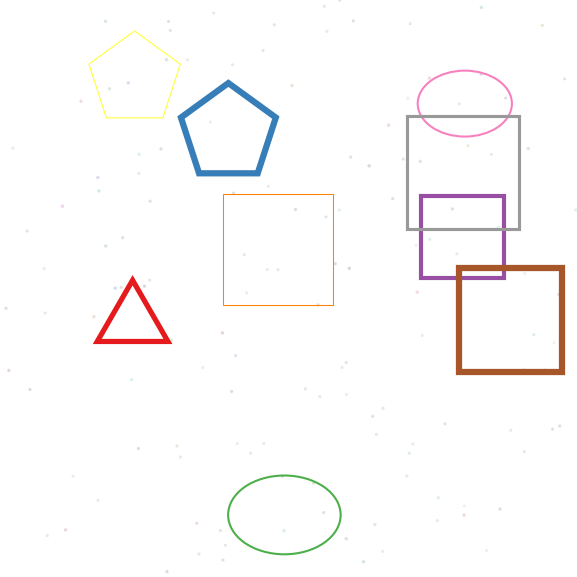[{"shape": "triangle", "thickness": 2.5, "radius": 0.35, "center": [0.23, 0.443]}, {"shape": "pentagon", "thickness": 3, "radius": 0.43, "center": [0.395, 0.769]}, {"shape": "oval", "thickness": 1, "radius": 0.49, "center": [0.492, 0.108]}, {"shape": "square", "thickness": 2, "radius": 0.36, "center": [0.801, 0.588]}, {"shape": "square", "thickness": 0.5, "radius": 0.48, "center": [0.481, 0.568]}, {"shape": "pentagon", "thickness": 0.5, "radius": 0.42, "center": [0.233, 0.862]}, {"shape": "square", "thickness": 3, "radius": 0.45, "center": [0.884, 0.446]}, {"shape": "oval", "thickness": 1, "radius": 0.41, "center": [0.805, 0.82]}, {"shape": "square", "thickness": 1.5, "radius": 0.49, "center": [0.802, 0.701]}]